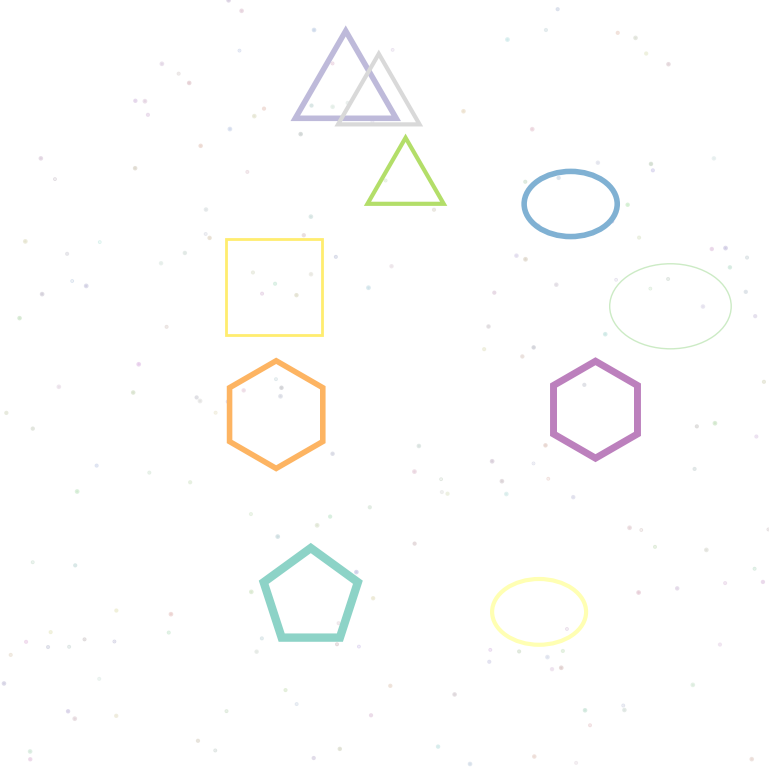[{"shape": "pentagon", "thickness": 3, "radius": 0.32, "center": [0.404, 0.224]}, {"shape": "oval", "thickness": 1.5, "radius": 0.31, "center": [0.7, 0.205]}, {"shape": "triangle", "thickness": 2, "radius": 0.38, "center": [0.449, 0.884]}, {"shape": "oval", "thickness": 2, "radius": 0.3, "center": [0.741, 0.735]}, {"shape": "hexagon", "thickness": 2, "radius": 0.35, "center": [0.359, 0.462]}, {"shape": "triangle", "thickness": 1.5, "radius": 0.29, "center": [0.527, 0.764]}, {"shape": "triangle", "thickness": 1.5, "radius": 0.31, "center": [0.492, 0.869]}, {"shape": "hexagon", "thickness": 2.5, "radius": 0.31, "center": [0.773, 0.468]}, {"shape": "oval", "thickness": 0.5, "radius": 0.39, "center": [0.871, 0.602]}, {"shape": "square", "thickness": 1, "radius": 0.31, "center": [0.355, 0.628]}]